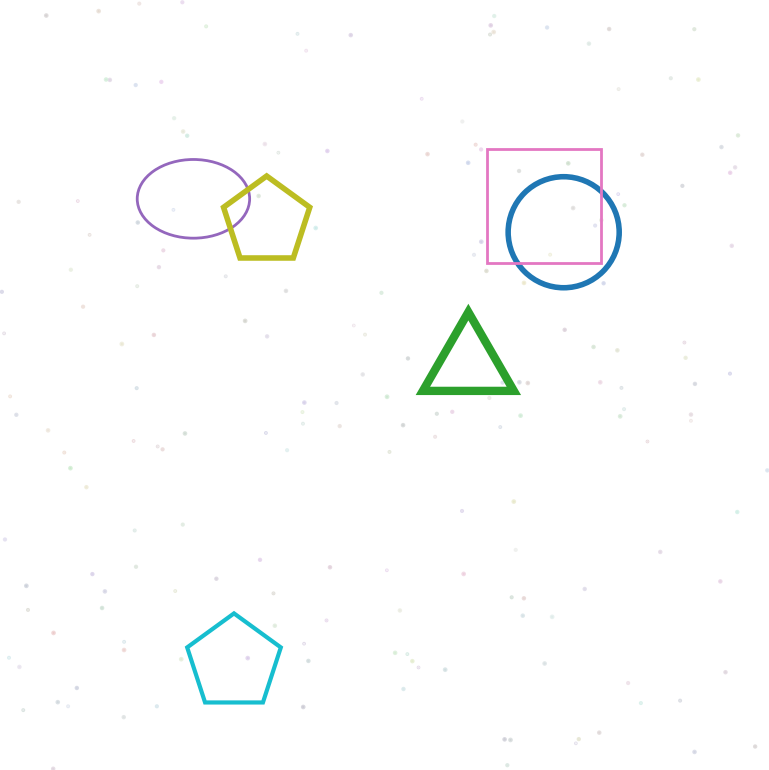[{"shape": "circle", "thickness": 2, "radius": 0.36, "center": [0.732, 0.698]}, {"shape": "triangle", "thickness": 3, "radius": 0.34, "center": [0.608, 0.526]}, {"shape": "oval", "thickness": 1, "radius": 0.37, "center": [0.251, 0.742]}, {"shape": "square", "thickness": 1, "radius": 0.37, "center": [0.706, 0.732]}, {"shape": "pentagon", "thickness": 2, "radius": 0.29, "center": [0.346, 0.713]}, {"shape": "pentagon", "thickness": 1.5, "radius": 0.32, "center": [0.304, 0.139]}]